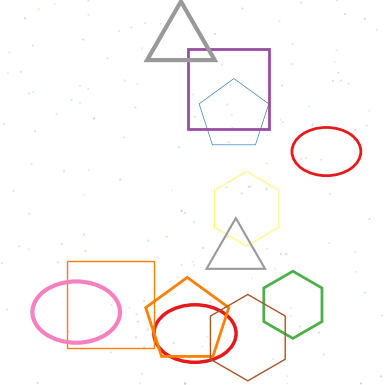[{"shape": "oval", "thickness": 2.5, "radius": 0.53, "center": [0.506, 0.134]}, {"shape": "oval", "thickness": 2, "radius": 0.45, "center": [0.848, 0.606]}, {"shape": "pentagon", "thickness": 0.5, "radius": 0.48, "center": [0.608, 0.701]}, {"shape": "hexagon", "thickness": 2, "radius": 0.44, "center": [0.761, 0.208]}, {"shape": "square", "thickness": 2, "radius": 0.52, "center": [0.594, 0.769]}, {"shape": "square", "thickness": 1, "radius": 0.56, "center": [0.287, 0.208]}, {"shape": "pentagon", "thickness": 2, "radius": 0.57, "center": [0.486, 0.166]}, {"shape": "hexagon", "thickness": 0.5, "radius": 0.48, "center": [0.641, 0.458]}, {"shape": "hexagon", "thickness": 1, "radius": 0.56, "center": [0.644, 0.123]}, {"shape": "oval", "thickness": 3, "radius": 0.57, "center": [0.198, 0.189]}, {"shape": "triangle", "thickness": 3, "radius": 0.51, "center": [0.47, 0.895]}, {"shape": "triangle", "thickness": 1.5, "radius": 0.44, "center": [0.613, 0.346]}]